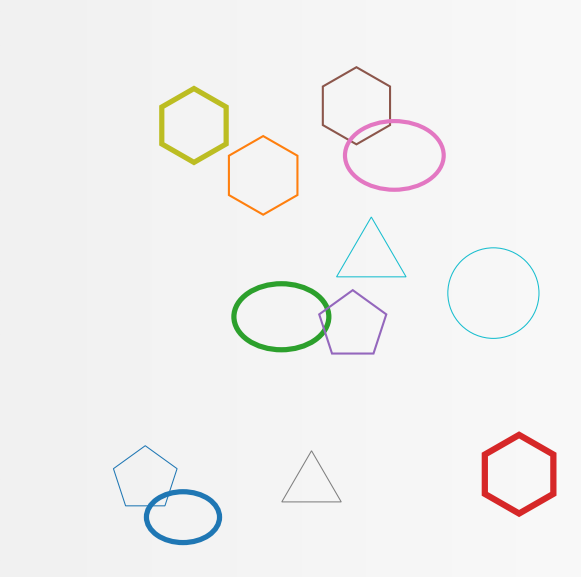[{"shape": "oval", "thickness": 2.5, "radius": 0.31, "center": [0.315, 0.104]}, {"shape": "pentagon", "thickness": 0.5, "radius": 0.29, "center": [0.25, 0.17]}, {"shape": "hexagon", "thickness": 1, "radius": 0.34, "center": [0.453, 0.695]}, {"shape": "oval", "thickness": 2.5, "radius": 0.41, "center": [0.484, 0.451]}, {"shape": "hexagon", "thickness": 3, "radius": 0.34, "center": [0.893, 0.178]}, {"shape": "pentagon", "thickness": 1, "radius": 0.3, "center": [0.607, 0.436]}, {"shape": "hexagon", "thickness": 1, "radius": 0.33, "center": [0.613, 0.816]}, {"shape": "oval", "thickness": 2, "radius": 0.42, "center": [0.678, 0.73]}, {"shape": "triangle", "thickness": 0.5, "radius": 0.3, "center": [0.536, 0.16]}, {"shape": "hexagon", "thickness": 2.5, "radius": 0.32, "center": [0.334, 0.782]}, {"shape": "triangle", "thickness": 0.5, "radius": 0.35, "center": [0.639, 0.554]}, {"shape": "circle", "thickness": 0.5, "radius": 0.39, "center": [0.849, 0.492]}]